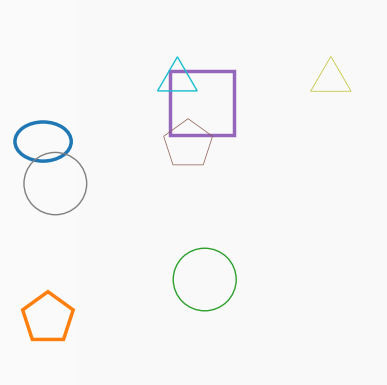[{"shape": "oval", "thickness": 2.5, "radius": 0.36, "center": [0.111, 0.632]}, {"shape": "pentagon", "thickness": 2.5, "radius": 0.34, "center": [0.124, 0.174]}, {"shape": "circle", "thickness": 1, "radius": 0.41, "center": [0.528, 0.274]}, {"shape": "square", "thickness": 2.5, "radius": 0.42, "center": [0.521, 0.732]}, {"shape": "pentagon", "thickness": 0.5, "radius": 0.33, "center": [0.485, 0.625]}, {"shape": "circle", "thickness": 1, "radius": 0.4, "center": [0.143, 0.523]}, {"shape": "triangle", "thickness": 0.5, "radius": 0.3, "center": [0.854, 0.793]}, {"shape": "triangle", "thickness": 1, "radius": 0.3, "center": [0.458, 0.793]}]